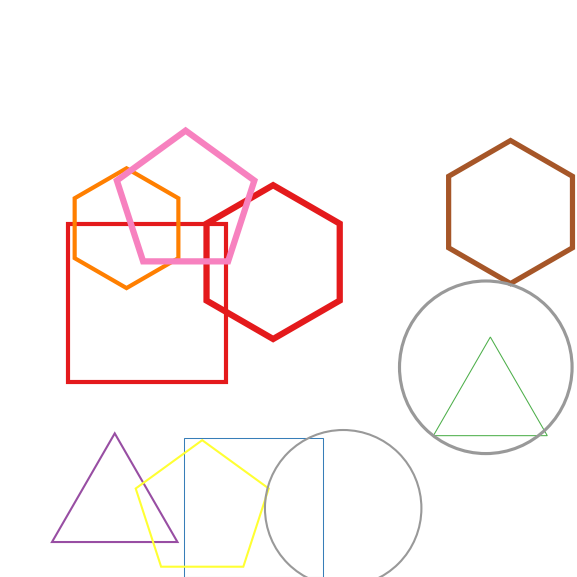[{"shape": "hexagon", "thickness": 3, "radius": 0.67, "center": [0.473, 0.545]}, {"shape": "square", "thickness": 2, "radius": 0.68, "center": [0.255, 0.474]}, {"shape": "square", "thickness": 0.5, "radius": 0.6, "center": [0.439, 0.12]}, {"shape": "triangle", "thickness": 0.5, "radius": 0.57, "center": [0.849, 0.302]}, {"shape": "triangle", "thickness": 1, "radius": 0.63, "center": [0.199, 0.123]}, {"shape": "hexagon", "thickness": 2, "radius": 0.52, "center": [0.219, 0.604]}, {"shape": "pentagon", "thickness": 1, "radius": 0.61, "center": [0.35, 0.116]}, {"shape": "hexagon", "thickness": 2.5, "radius": 0.62, "center": [0.884, 0.632]}, {"shape": "pentagon", "thickness": 3, "radius": 0.63, "center": [0.321, 0.648]}, {"shape": "circle", "thickness": 1.5, "radius": 0.75, "center": [0.841, 0.363]}, {"shape": "circle", "thickness": 1, "radius": 0.68, "center": [0.594, 0.119]}]